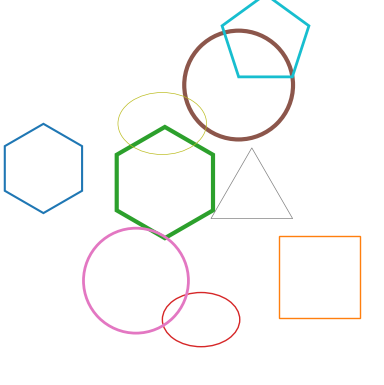[{"shape": "hexagon", "thickness": 1.5, "radius": 0.58, "center": [0.113, 0.562]}, {"shape": "square", "thickness": 1, "radius": 0.53, "center": [0.83, 0.28]}, {"shape": "hexagon", "thickness": 3, "radius": 0.72, "center": [0.428, 0.526]}, {"shape": "oval", "thickness": 1, "radius": 0.5, "center": [0.522, 0.17]}, {"shape": "circle", "thickness": 3, "radius": 0.71, "center": [0.62, 0.779]}, {"shape": "circle", "thickness": 2, "radius": 0.68, "center": [0.353, 0.271]}, {"shape": "triangle", "thickness": 0.5, "radius": 0.61, "center": [0.654, 0.493]}, {"shape": "oval", "thickness": 0.5, "radius": 0.58, "center": [0.421, 0.679]}, {"shape": "pentagon", "thickness": 2, "radius": 0.59, "center": [0.69, 0.896]}]